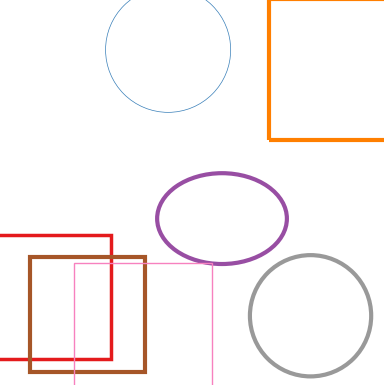[{"shape": "square", "thickness": 2.5, "radius": 0.81, "center": [0.126, 0.229]}, {"shape": "circle", "thickness": 0.5, "radius": 0.81, "center": [0.437, 0.871]}, {"shape": "oval", "thickness": 3, "radius": 0.84, "center": [0.577, 0.432]}, {"shape": "square", "thickness": 3, "radius": 0.91, "center": [0.881, 0.82]}, {"shape": "square", "thickness": 3, "radius": 0.75, "center": [0.228, 0.183]}, {"shape": "square", "thickness": 1, "radius": 0.9, "center": [0.372, 0.138]}, {"shape": "circle", "thickness": 3, "radius": 0.79, "center": [0.807, 0.18]}]